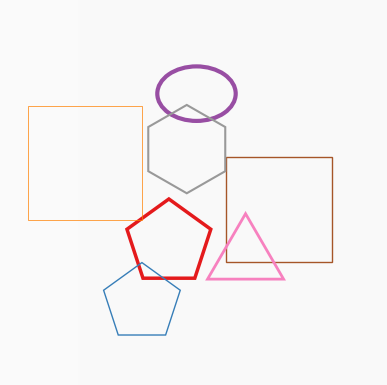[{"shape": "pentagon", "thickness": 2.5, "radius": 0.57, "center": [0.436, 0.369]}, {"shape": "pentagon", "thickness": 1, "radius": 0.52, "center": [0.366, 0.214]}, {"shape": "oval", "thickness": 3, "radius": 0.51, "center": [0.507, 0.757]}, {"shape": "square", "thickness": 0.5, "radius": 0.74, "center": [0.219, 0.577]}, {"shape": "square", "thickness": 1, "radius": 0.68, "center": [0.721, 0.457]}, {"shape": "triangle", "thickness": 2, "radius": 0.57, "center": [0.634, 0.332]}, {"shape": "hexagon", "thickness": 1.5, "radius": 0.57, "center": [0.482, 0.613]}]